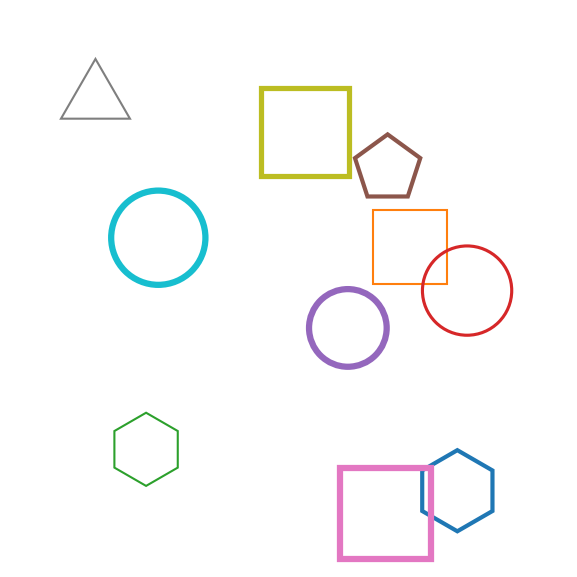[{"shape": "hexagon", "thickness": 2, "radius": 0.35, "center": [0.792, 0.149]}, {"shape": "square", "thickness": 1, "radius": 0.32, "center": [0.71, 0.572]}, {"shape": "hexagon", "thickness": 1, "radius": 0.32, "center": [0.253, 0.221]}, {"shape": "circle", "thickness": 1.5, "radius": 0.39, "center": [0.809, 0.496]}, {"shape": "circle", "thickness": 3, "radius": 0.34, "center": [0.602, 0.431]}, {"shape": "pentagon", "thickness": 2, "radius": 0.3, "center": [0.671, 0.707]}, {"shape": "square", "thickness": 3, "radius": 0.39, "center": [0.667, 0.11]}, {"shape": "triangle", "thickness": 1, "radius": 0.34, "center": [0.165, 0.828]}, {"shape": "square", "thickness": 2.5, "radius": 0.38, "center": [0.528, 0.771]}, {"shape": "circle", "thickness": 3, "radius": 0.41, "center": [0.274, 0.587]}]